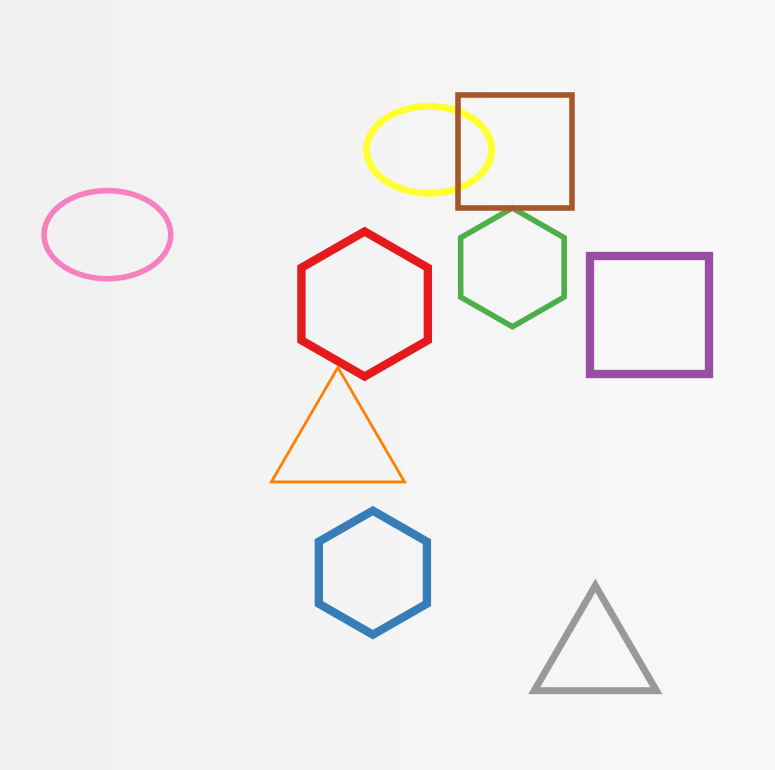[{"shape": "hexagon", "thickness": 3, "radius": 0.47, "center": [0.47, 0.605]}, {"shape": "hexagon", "thickness": 3, "radius": 0.4, "center": [0.481, 0.256]}, {"shape": "hexagon", "thickness": 2, "radius": 0.39, "center": [0.661, 0.653]}, {"shape": "square", "thickness": 3, "radius": 0.38, "center": [0.838, 0.59]}, {"shape": "triangle", "thickness": 1, "radius": 0.5, "center": [0.436, 0.424]}, {"shape": "oval", "thickness": 2.5, "radius": 0.4, "center": [0.554, 0.805]}, {"shape": "square", "thickness": 2, "radius": 0.37, "center": [0.665, 0.803]}, {"shape": "oval", "thickness": 2, "radius": 0.41, "center": [0.139, 0.695]}, {"shape": "triangle", "thickness": 2.5, "radius": 0.46, "center": [0.768, 0.149]}]